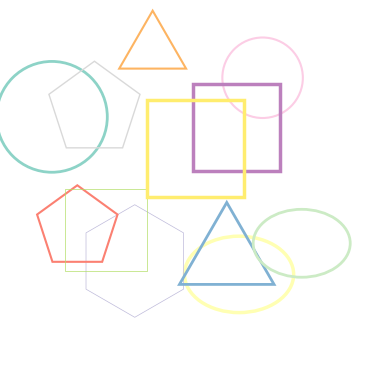[{"shape": "circle", "thickness": 2, "radius": 0.72, "center": [0.135, 0.697]}, {"shape": "oval", "thickness": 2.5, "radius": 0.71, "center": [0.621, 0.287]}, {"shape": "hexagon", "thickness": 0.5, "radius": 0.73, "center": [0.35, 0.322]}, {"shape": "pentagon", "thickness": 1.5, "radius": 0.55, "center": [0.201, 0.409]}, {"shape": "triangle", "thickness": 2, "radius": 0.71, "center": [0.589, 0.332]}, {"shape": "triangle", "thickness": 1.5, "radius": 0.5, "center": [0.396, 0.872]}, {"shape": "square", "thickness": 0.5, "radius": 0.53, "center": [0.275, 0.403]}, {"shape": "circle", "thickness": 1.5, "radius": 0.52, "center": [0.682, 0.798]}, {"shape": "pentagon", "thickness": 1, "radius": 0.62, "center": [0.245, 0.717]}, {"shape": "square", "thickness": 2.5, "radius": 0.56, "center": [0.615, 0.67]}, {"shape": "oval", "thickness": 2, "radius": 0.63, "center": [0.784, 0.368]}, {"shape": "square", "thickness": 2.5, "radius": 0.63, "center": [0.509, 0.615]}]